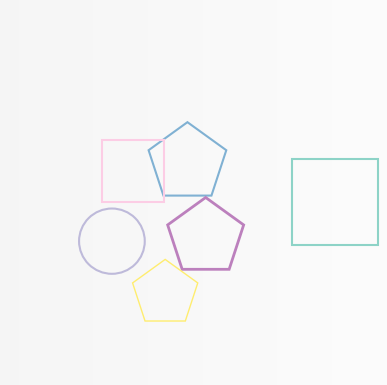[{"shape": "square", "thickness": 1.5, "radius": 0.56, "center": [0.865, 0.475]}, {"shape": "circle", "thickness": 1.5, "radius": 0.42, "center": [0.289, 0.374]}, {"shape": "pentagon", "thickness": 1.5, "radius": 0.53, "center": [0.484, 0.577]}, {"shape": "square", "thickness": 1.5, "radius": 0.4, "center": [0.344, 0.555]}, {"shape": "pentagon", "thickness": 2, "radius": 0.52, "center": [0.531, 0.384]}, {"shape": "pentagon", "thickness": 1, "radius": 0.44, "center": [0.426, 0.238]}]